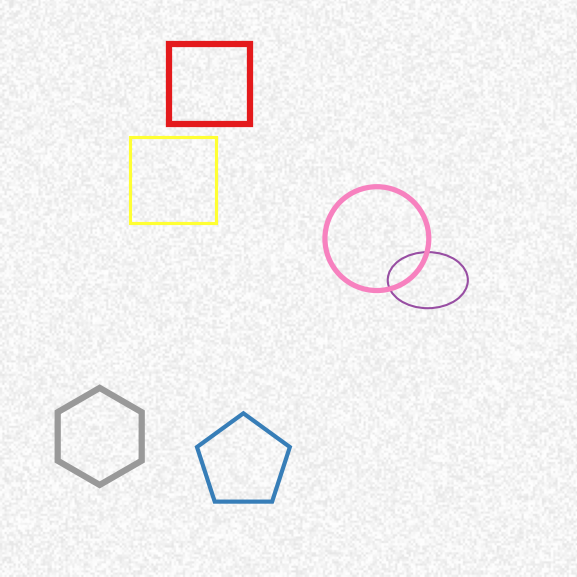[{"shape": "square", "thickness": 3, "radius": 0.35, "center": [0.363, 0.854]}, {"shape": "pentagon", "thickness": 2, "radius": 0.42, "center": [0.421, 0.199]}, {"shape": "oval", "thickness": 1, "radius": 0.35, "center": [0.741, 0.514]}, {"shape": "square", "thickness": 1.5, "radius": 0.37, "center": [0.3, 0.687]}, {"shape": "circle", "thickness": 2.5, "radius": 0.45, "center": [0.653, 0.586]}, {"shape": "hexagon", "thickness": 3, "radius": 0.42, "center": [0.173, 0.243]}]